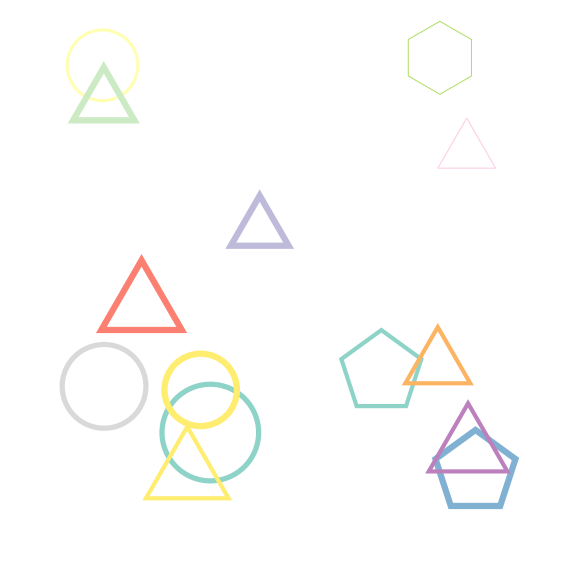[{"shape": "circle", "thickness": 2.5, "radius": 0.42, "center": [0.364, 0.25]}, {"shape": "pentagon", "thickness": 2, "radius": 0.36, "center": [0.66, 0.355]}, {"shape": "circle", "thickness": 1.5, "radius": 0.31, "center": [0.177, 0.886]}, {"shape": "triangle", "thickness": 3, "radius": 0.29, "center": [0.45, 0.603]}, {"shape": "triangle", "thickness": 3, "radius": 0.4, "center": [0.245, 0.468]}, {"shape": "pentagon", "thickness": 3, "radius": 0.36, "center": [0.823, 0.182]}, {"shape": "triangle", "thickness": 2, "radius": 0.32, "center": [0.758, 0.368]}, {"shape": "hexagon", "thickness": 0.5, "radius": 0.32, "center": [0.762, 0.899]}, {"shape": "triangle", "thickness": 0.5, "radius": 0.29, "center": [0.808, 0.737]}, {"shape": "circle", "thickness": 2.5, "radius": 0.36, "center": [0.18, 0.33]}, {"shape": "triangle", "thickness": 2, "radius": 0.39, "center": [0.811, 0.222]}, {"shape": "triangle", "thickness": 3, "radius": 0.31, "center": [0.18, 0.821]}, {"shape": "circle", "thickness": 3, "radius": 0.31, "center": [0.348, 0.324]}, {"shape": "triangle", "thickness": 2, "radius": 0.41, "center": [0.324, 0.178]}]